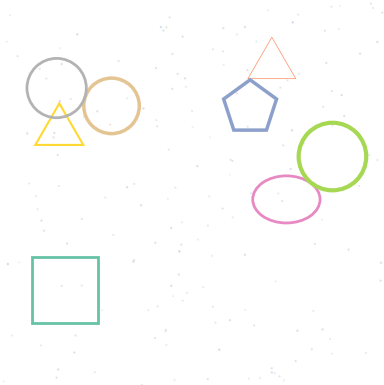[{"shape": "square", "thickness": 2, "radius": 0.43, "center": [0.169, 0.246]}, {"shape": "triangle", "thickness": 0.5, "radius": 0.36, "center": [0.706, 0.832]}, {"shape": "pentagon", "thickness": 2.5, "radius": 0.36, "center": [0.65, 0.72]}, {"shape": "oval", "thickness": 2, "radius": 0.44, "center": [0.744, 0.482]}, {"shape": "circle", "thickness": 3, "radius": 0.44, "center": [0.863, 0.593]}, {"shape": "triangle", "thickness": 1.5, "radius": 0.36, "center": [0.154, 0.66]}, {"shape": "circle", "thickness": 2.5, "radius": 0.36, "center": [0.29, 0.725]}, {"shape": "circle", "thickness": 2, "radius": 0.39, "center": [0.147, 0.771]}]